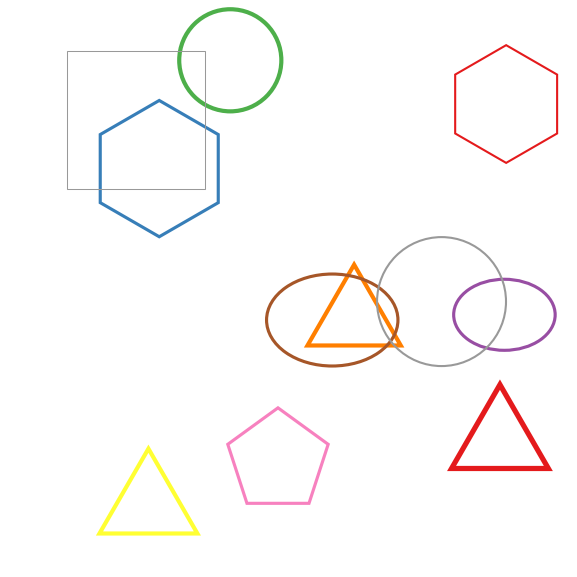[{"shape": "triangle", "thickness": 2.5, "radius": 0.48, "center": [0.866, 0.236]}, {"shape": "hexagon", "thickness": 1, "radius": 0.51, "center": [0.876, 0.819]}, {"shape": "hexagon", "thickness": 1.5, "radius": 0.59, "center": [0.276, 0.707]}, {"shape": "circle", "thickness": 2, "radius": 0.44, "center": [0.399, 0.895]}, {"shape": "oval", "thickness": 1.5, "radius": 0.44, "center": [0.873, 0.454]}, {"shape": "triangle", "thickness": 2, "radius": 0.47, "center": [0.613, 0.448]}, {"shape": "triangle", "thickness": 2, "radius": 0.49, "center": [0.257, 0.124]}, {"shape": "oval", "thickness": 1.5, "radius": 0.57, "center": [0.575, 0.445]}, {"shape": "pentagon", "thickness": 1.5, "radius": 0.46, "center": [0.481, 0.202]}, {"shape": "circle", "thickness": 1, "radius": 0.56, "center": [0.765, 0.477]}, {"shape": "square", "thickness": 0.5, "radius": 0.6, "center": [0.235, 0.792]}]